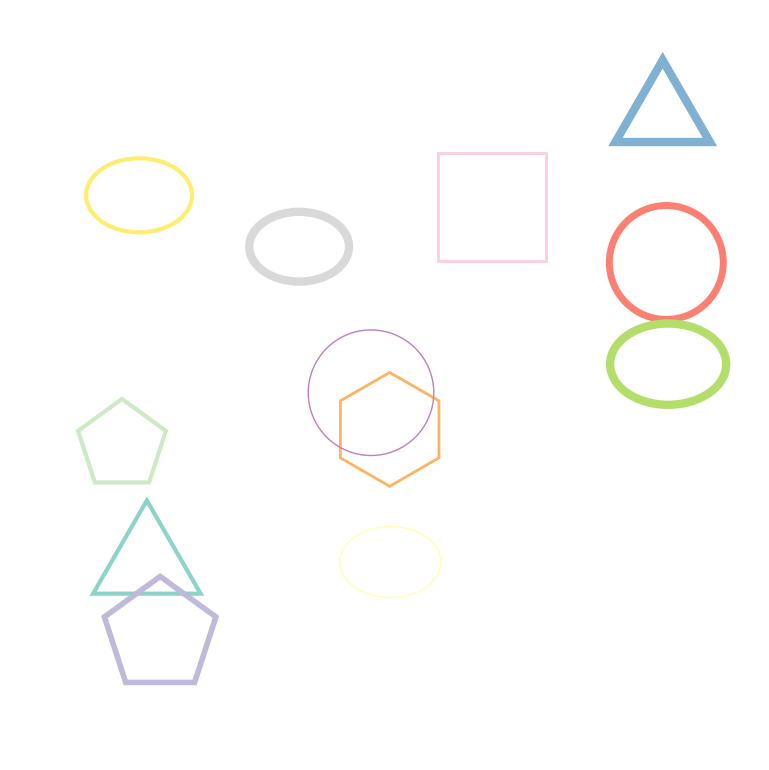[{"shape": "triangle", "thickness": 1.5, "radius": 0.4, "center": [0.191, 0.269]}, {"shape": "oval", "thickness": 0.5, "radius": 0.33, "center": [0.507, 0.27]}, {"shape": "pentagon", "thickness": 2, "radius": 0.38, "center": [0.208, 0.175]}, {"shape": "circle", "thickness": 2.5, "radius": 0.37, "center": [0.865, 0.659]}, {"shape": "triangle", "thickness": 3, "radius": 0.35, "center": [0.861, 0.851]}, {"shape": "hexagon", "thickness": 1, "radius": 0.37, "center": [0.506, 0.442]}, {"shape": "oval", "thickness": 3, "radius": 0.38, "center": [0.868, 0.527]}, {"shape": "square", "thickness": 1, "radius": 0.35, "center": [0.639, 0.731]}, {"shape": "oval", "thickness": 3, "radius": 0.32, "center": [0.388, 0.68]}, {"shape": "circle", "thickness": 0.5, "radius": 0.41, "center": [0.482, 0.49]}, {"shape": "pentagon", "thickness": 1.5, "radius": 0.3, "center": [0.158, 0.422]}, {"shape": "oval", "thickness": 1.5, "radius": 0.34, "center": [0.181, 0.746]}]